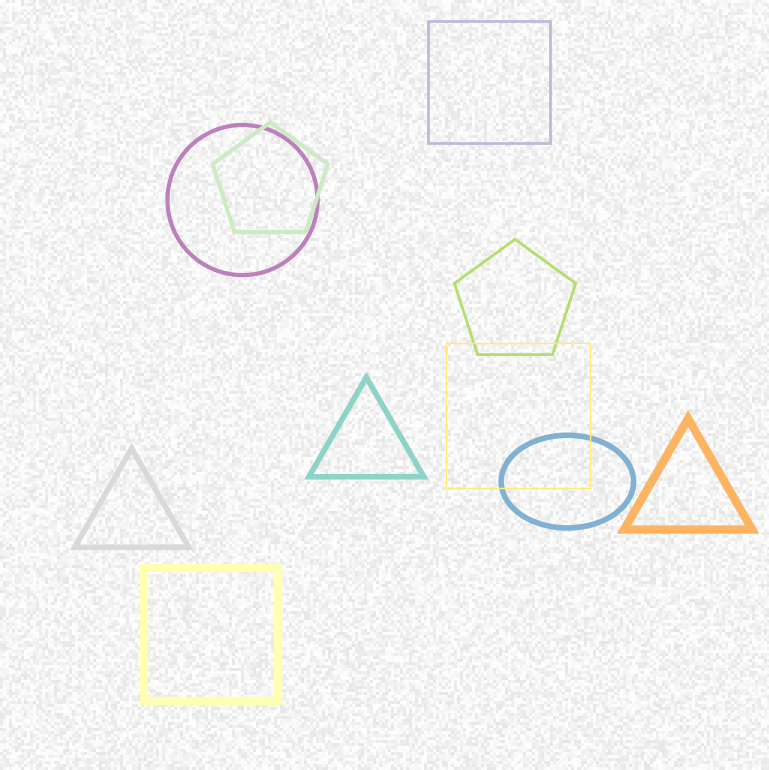[{"shape": "triangle", "thickness": 2, "radius": 0.43, "center": [0.476, 0.424]}, {"shape": "square", "thickness": 3, "radius": 0.43, "center": [0.274, 0.176]}, {"shape": "square", "thickness": 1, "radius": 0.4, "center": [0.635, 0.893]}, {"shape": "oval", "thickness": 2, "radius": 0.43, "center": [0.737, 0.375]}, {"shape": "triangle", "thickness": 3, "radius": 0.48, "center": [0.894, 0.36]}, {"shape": "pentagon", "thickness": 1, "radius": 0.41, "center": [0.669, 0.606]}, {"shape": "triangle", "thickness": 2, "radius": 0.43, "center": [0.171, 0.332]}, {"shape": "circle", "thickness": 1.5, "radius": 0.49, "center": [0.315, 0.74]}, {"shape": "pentagon", "thickness": 1.5, "radius": 0.39, "center": [0.351, 0.762]}, {"shape": "square", "thickness": 0.5, "radius": 0.47, "center": [0.673, 0.46]}]